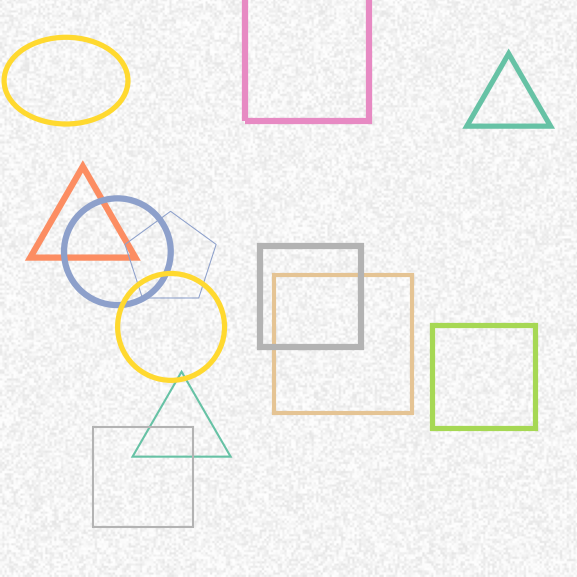[{"shape": "triangle", "thickness": 1, "radius": 0.49, "center": [0.314, 0.257]}, {"shape": "triangle", "thickness": 2.5, "radius": 0.42, "center": [0.881, 0.823]}, {"shape": "triangle", "thickness": 3, "radius": 0.53, "center": [0.143, 0.606]}, {"shape": "pentagon", "thickness": 0.5, "radius": 0.41, "center": [0.295, 0.55]}, {"shape": "circle", "thickness": 3, "radius": 0.46, "center": [0.203, 0.563]}, {"shape": "square", "thickness": 3, "radius": 0.54, "center": [0.532, 0.898]}, {"shape": "square", "thickness": 2.5, "radius": 0.45, "center": [0.838, 0.348]}, {"shape": "oval", "thickness": 2.5, "radius": 0.54, "center": [0.114, 0.859]}, {"shape": "circle", "thickness": 2.5, "radius": 0.46, "center": [0.296, 0.433]}, {"shape": "square", "thickness": 2, "radius": 0.6, "center": [0.594, 0.403]}, {"shape": "square", "thickness": 3, "radius": 0.43, "center": [0.537, 0.486]}, {"shape": "square", "thickness": 1, "radius": 0.43, "center": [0.248, 0.173]}]